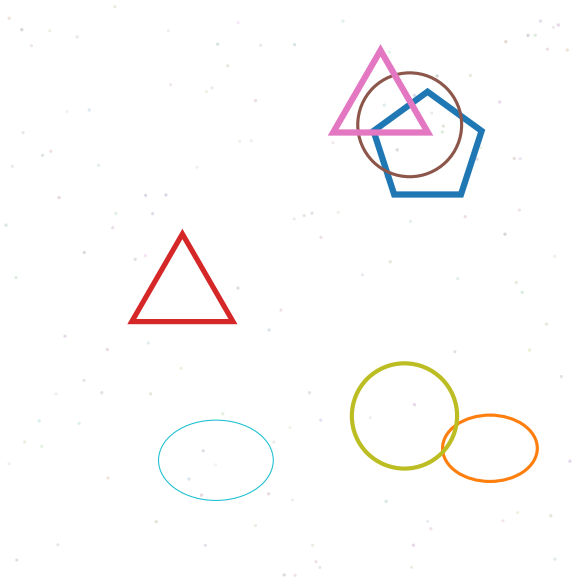[{"shape": "pentagon", "thickness": 3, "radius": 0.49, "center": [0.74, 0.742]}, {"shape": "oval", "thickness": 1.5, "radius": 0.41, "center": [0.848, 0.223]}, {"shape": "triangle", "thickness": 2.5, "radius": 0.51, "center": [0.316, 0.493]}, {"shape": "circle", "thickness": 1.5, "radius": 0.45, "center": [0.709, 0.783]}, {"shape": "triangle", "thickness": 3, "radius": 0.47, "center": [0.659, 0.817]}, {"shape": "circle", "thickness": 2, "radius": 0.46, "center": [0.7, 0.279]}, {"shape": "oval", "thickness": 0.5, "radius": 0.5, "center": [0.374, 0.202]}]